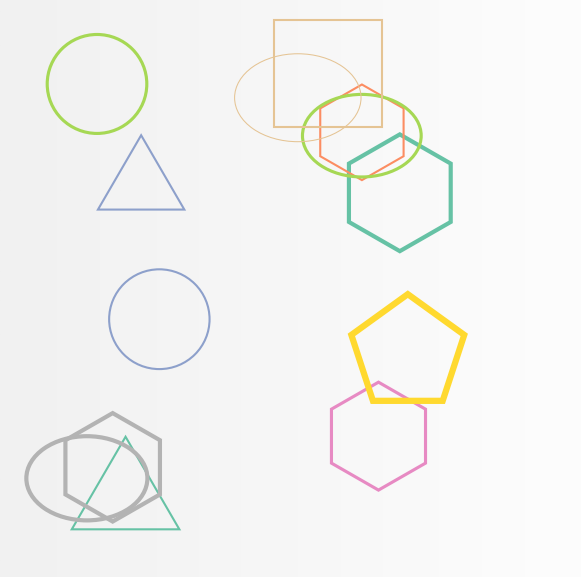[{"shape": "hexagon", "thickness": 2, "radius": 0.51, "center": [0.688, 0.665]}, {"shape": "triangle", "thickness": 1, "radius": 0.53, "center": [0.216, 0.136]}, {"shape": "hexagon", "thickness": 1, "radius": 0.41, "center": [0.623, 0.77]}, {"shape": "circle", "thickness": 1, "radius": 0.43, "center": [0.274, 0.446]}, {"shape": "triangle", "thickness": 1, "radius": 0.43, "center": [0.243, 0.679]}, {"shape": "hexagon", "thickness": 1.5, "radius": 0.47, "center": [0.651, 0.244]}, {"shape": "circle", "thickness": 1.5, "radius": 0.43, "center": [0.167, 0.854]}, {"shape": "oval", "thickness": 1.5, "radius": 0.51, "center": [0.622, 0.764]}, {"shape": "pentagon", "thickness": 3, "radius": 0.51, "center": [0.702, 0.388]}, {"shape": "square", "thickness": 1, "radius": 0.47, "center": [0.564, 0.872]}, {"shape": "oval", "thickness": 0.5, "radius": 0.54, "center": [0.512, 0.83]}, {"shape": "hexagon", "thickness": 2, "radius": 0.47, "center": [0.194, 0.19]}, {"shape": "oval", "thickness": 2, "radius": 0.52, "center": [0.149, 0.171]}]